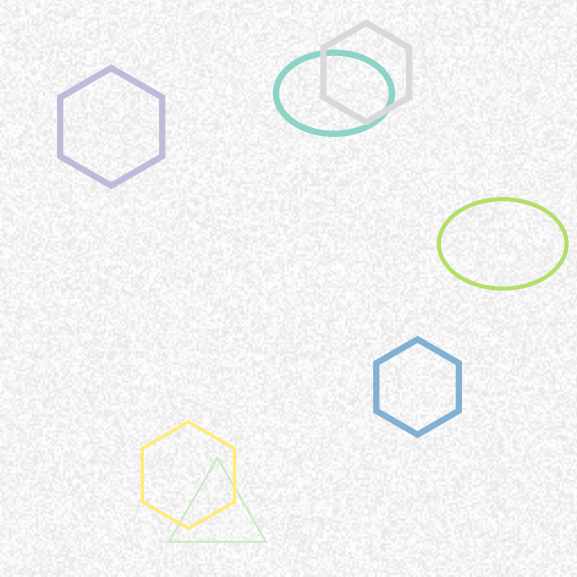[{"shape": "oval", "thickness": 3, "radius": 0.5, "center": [0.578, 0.838]}, {"shape": "hexagon", "thickness": 3, "radius": 0.51, "center": [0.193, 0.779]}, {"shape": "hexagon", "thickness": 3, "radius": 0.41, "center": [0.723, 0.329]}, {"shape": "oval", "thickness": 2, "radius": 0.55, "center": [0.871, 0.577]}, {"shape": "hexagon", "thickness": 3, "radius": 0.43, "center": [0.634, 0.874]}, {"shape": "triangle", "thickness": 1, "radius": 0.49, "center": [0.377, 0.109]}, {"shape": "hexagon", "thickness": 1.5, "radius": 0.46, "center": [0.326, 0.176]}]